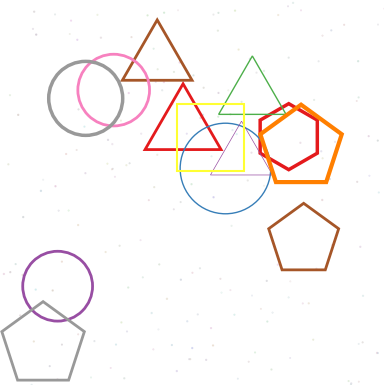[{"shape": "triangle", "thickness": 2, "radius": 0.57, "center": [0.475, 0.668]}, {"shape": "hexagon", "thickness": 2.5, "radius": 0.43, "center": [0.75, 0.645]}, {"shape": "circle", "thickness": 1, "radius": 0.59, "center": [0.586, 0.562]}, {"shape": "triangle", "thickness": 1, "radius": 0.51, "center": [0.655, 0.753]}, {"shape": "circle", "thickness": 2, "radius": 0.45, "center": [0.15, 0.257]}, {"shape": "triangle", "thickness": 0.5, "radius": 0.47, "center": [0.627, 0.592]}, {"shape": "pentagon", "thickness": 3, "radius": 0.56, "center": [0.782, 0.617]}, {"shape": "square", "thickness": 1.5, "radius": 0.43, "center": [0.547, 0.644]}, {"shape": "triangle", "thickness": 2, "radius": 0.52, "center": [0.408, 0.844]}, {"shape": "pentagon", "thickness": 2, "radius": 0.48, "center": [0.789, 0.376]}, {"shape": "circle", "thickness": 2, "radius": 0.47, "center": [0.295, 0.766]}, {"shape": "pentagon", "thickness": 2, "radius": 0.56, "center": [0.112, 0.104]}, {"shape": "circle", "thickness": 2.5, "radius": 0.48, "center": [0.223, 0.744]}]